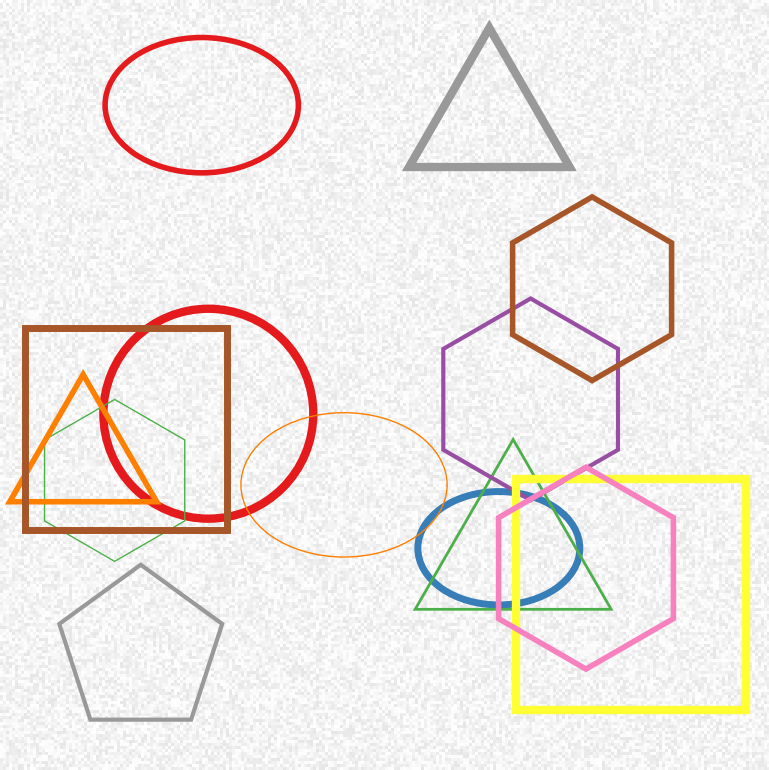[{"shape": "oval", "thickness": 2, "radius": 0.63, "center": [0.262, 0.863]}, {"shape": "circle", "thickness": 3, "radius": 0.68, "center": [0.271, 0.463]}, {"shape": "oval", "thickness": 2.5, "radius": 0.53, "center": [0.648, 0.288]}, {"shape": "triangle", "thickness": 1, "radius": 0.74, "center": [0.666, 0.282]}, {"shape": "hexagon", "thickness": 0.5, "radius": 0.53, "center": [0.149, 0.376]}, {"shape": "hexagon", "thickness": 1.5, "radius": 0.65, "center": [0.689, 0.481]}, {"shape": "oval", "thickness": 0.5, "radius": 0.67, "center": [0.447, 0.37]}, {"shape": "triangle", "thickness": 2, "radius": 0.55, "center": [0.108, 0.403]}, {"shape": "square", "thickness": 3, "radius": 0.75, "center": [0.82, 0.228]}, {"shape": "square", "thickness": 2.5, "radius": 0.66, "center": [0.164, 0.443]}, {"shape": "hexagon", "thickness": 2, "radius": 0.6, "center": [0.769, 0.625]}, {"shape": "hexagon", "thickness": 2, "radius": 0.66, "center": [0.761, 0.262]}, {"shape": "pentagon", "thickness": 1.5, "radius": 0.56, "center": [0.183, 0.155]}, {"shape": "triangle", "thickness": 3, "radius": 0.6, "center": [0.636, 0.843]}]